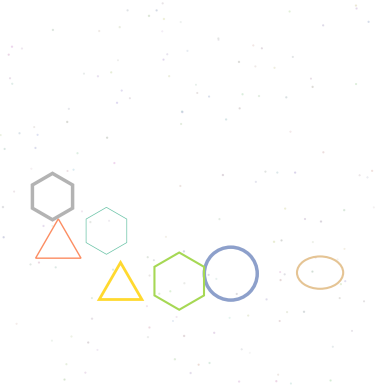[{"shape": "hexagon", "thickness": 0.5, "radius": 0.31, "center": [0.276, 0.4]}, {"shape": "triangle", "thickness": 1, "radius": 0.34, "center": [0.151, 0.363]}, {"shape": "circle", "thickness": 2.5, "radius": 0.34, "center": [0.599, 0.289]}, {"shape": "hexagon", "thickness": 1.5, "radius": 0.37, "center": [0.466, 0.27]}, {"shape": "triangle", "thickness": 2, "radius": 0.32, "center": [0.313, 0.254]}, {"shape": "oval", "thickness": 1.5, "radius": 0.3, "center": [0.831, 0.292]}, {"shape": "hexagon", "thickness": 2.5, "radius": 0.3, "center": [0.136, 0.489]}]